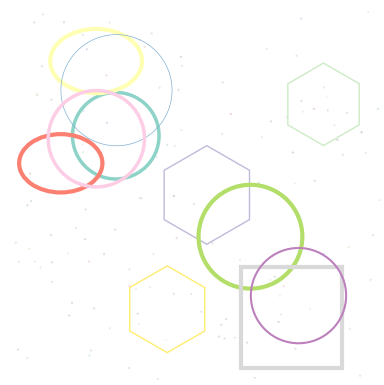[{"shape": "circle", "thickness": 2.5, "radius": 0.56, "center": [0.301, 0.648]}, {"shape": "oval", "thickness": 3, "radius": 0.6, "center": [0.25, 0.841]}, {"shape": "hexagon", "thickness": 1, "radius": 0.64, "center": [0.537, 0.494]}, {"shape": "oval", "thickness": 3, "radius": 0.54, "center": [0.158, 0.576]}, {"shape": "circle", "thickness": 0.5, "radius": 0.72, "center": [0.303, 0.766]}, {"shape": "circle", "thickness": 3, "radius": 0.67, "center": [0.651, 0.385]}, {"shape": "circle", "thickness": 2.5, "radius": 0.63, "center": [0.25, 0.64]}, {"shape": "square", "thickness": 3, "radius": 0.65, "center": [0.758, 0.176]}, {"shape": "circle", "thickness": 1.5, "radius": 0.62, "center": [0.775, 0.232]}, {"shape": "hexagon", "thickness": 1, "radius": 0.54, "center": [0.84, 0.729]}, {"shape": "hexagon", "thickness": 1, "radius": 0.56, "center": [0.434, 0.197]}]